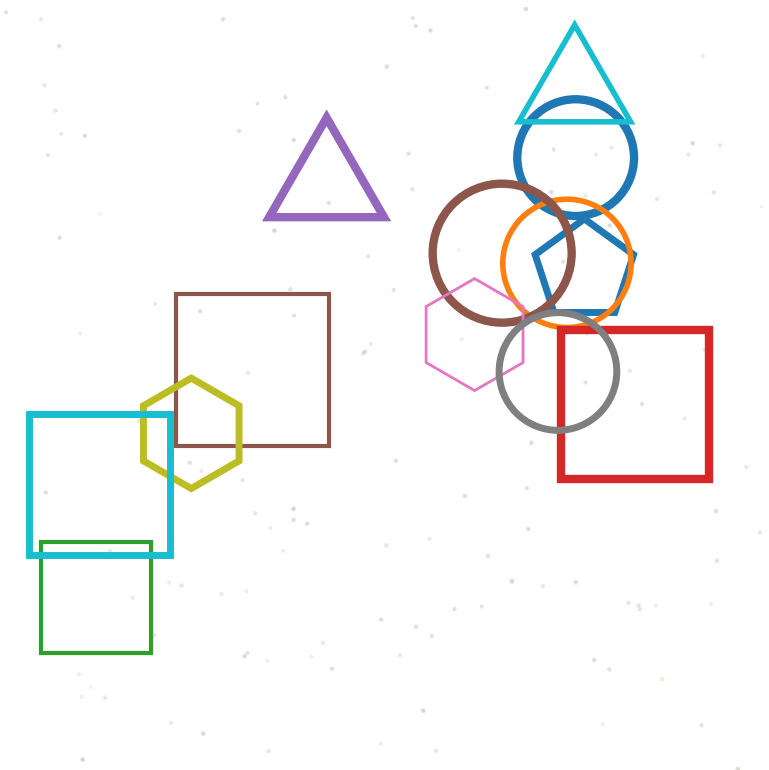[{"shape": "pentagon", "thickness": 2.5, "radius": 0.34, "center": [0.759, 0.649]}, {"shape": "circle", "thickness": 3, "radius": 0.38, "center": [0.748, 0.795]}, {"shape": "circle", "thickness": 2, "radius": 0.42, "center": [0.736, 0.658]}, {"shape": "square", "thickness": 1.5, "radius": 0.36, "center": [0.124, 0.224]}, {"shape": "square", "thickness": 3, "radius": 0.48, "center": [0.825, 0.475]}, {"shape": "triangle", "thickness": 3, "radius": 0.43, "center": [0.424, 0.761]}, {"shape": "circle", "thickness": 3, "radius": 0.45, "center": [0.652, 0.671]}, {"shape": "square", "thickness": 1.5, "radius": 0.5, "center": [0.328, 0.519]}, {"shape": "hexagon", "thickness": 1, "radius": 0.36, "center": [0.616, 0.565]}, {"shape": "circle", "thickness": 2.5, "radius": 0.38, "center": [0.725, 0.518]}, {"shape": "hexagon", "thickness": 2.5, "radius": 0.36, "center": [0.248, 0.437]}, {"shape": "square", "thickness": 2.5, "radius": 0.46, "center": [0.13, 0.37]}, {"shape": "triangle", "thickness": 2, "radius": 0.42, "center": [0.746, 0.884]}]